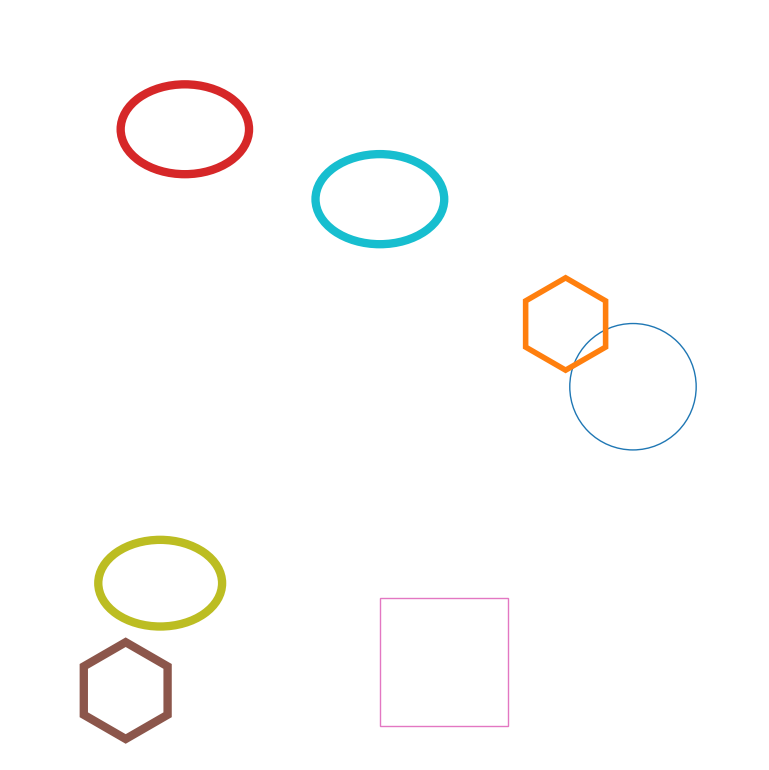[{"shape": "circle", "thickness": 0.5, "radius": 0.41, "center": [0.822, 0.498]}, {"shape": "hexagon", "thickness": 2, "radius": 0.3, "center": [0.735, 0.579]}, {"shape": "oval", "thickness": 3, "radius": 0.42, "center": [0.24, 0.832]}, {"shape": "hexagon", "thickness": 3, "radius": 0.31, "center": [0.163, 0.103]}, {"shape": "square", "thickness": 0.5, "radius": 0.42, "center": [0.577, 0.14]}, {"shape": "oval", "thickness": 3, "radius": 0.4, "center": [0.208, 0.243]}, {"shape": "oval", "thickness": 3, "radius": 0.42, "center": [0.493, 0.741]}]